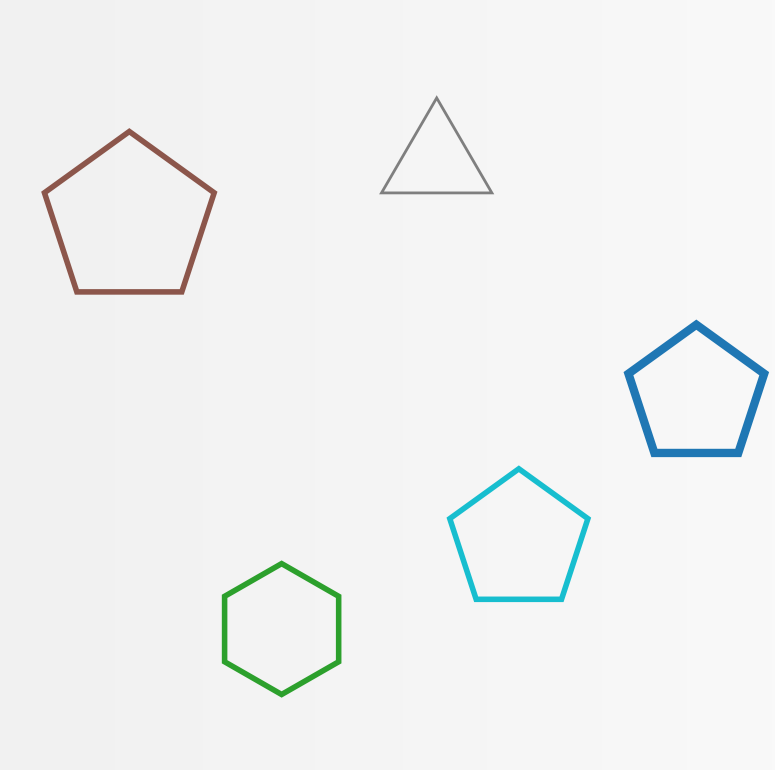[{"shape": "pentagon", "thickness": 3, "radius": 0.46, "center": [0.898, 0.486]}, {"shape": "hexagon", "thickness": 2, "radius": 0.42, "center": [0.363, 0.183]}, {"shape": "pentagon", "thickness": 2, "radius": 0.58, "center": [0.167, 0.714]}, {"shape": "triangle", "thickness": 1, "radius": 0.41, "center": [0.563, 0.791]}, {"shape": "pentagon", "thickness": 2, "radius": 0.47, "center": [0.669, 0.297]}]